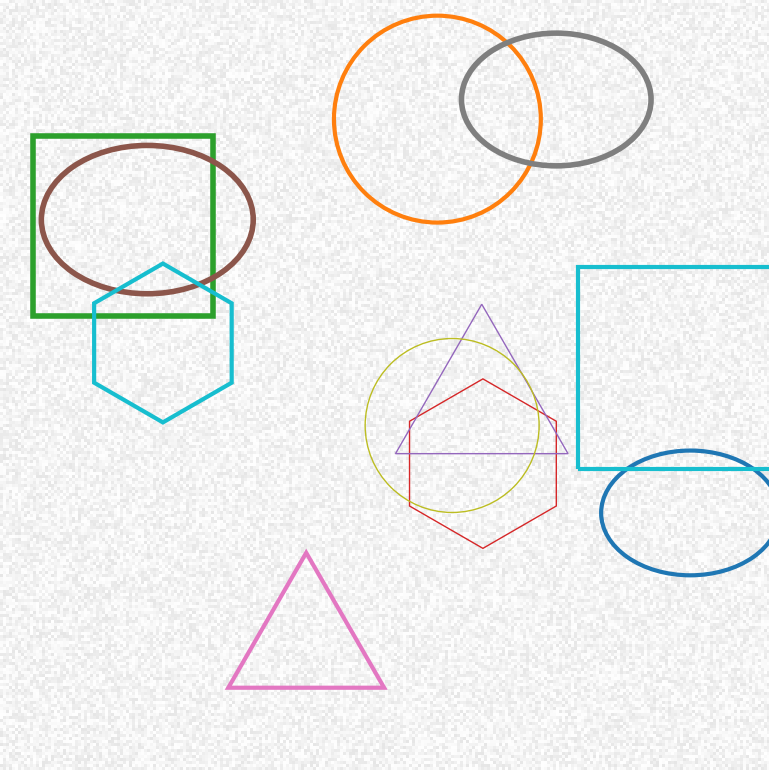[{"shape": "oval", "thickness": 1.5, "radius": 0.58, "center": [0.896, 0.334]}, {"shape": "circle", "thickness": 1.5, "radius": 0.67, "center": [0.568, 0.845]}, {"shape": "square", "thickness": 2, "radius": 0.58, "center": [0.159, 0.706]}, {"shape": "hexagon", "thickness": 0.5, "radius": 0.55, "center": [0.627, 0.398]}, {"shape": "triangle", "thickness": 0.5, "radius": 0.65, "center": [0.626, 0.476]}, {"shape": "oval", "thickness": 2, "radius": 0.69, "center": [0.191, 0.715]}, {"shape": "triangle", "thickness": 1.5, "radius": 0.58, "center": [0.398, 0.165]}, {"shape": "oval", "thickness": 2, "radius": 0.62, "center": [0.722, 0.871]}, {"shape": "circle", "thickness": 0.5, "radius": 0.56, "center": [0.587, 0.447]}, {"shape": "square", "thickness": 1.5, "radius": 0.65, "center": [0.881, 0.522]}, {"shape": "hexagon", "thickness": 1.5, "radius": 0.52, "center": [0.212, 0.555]}]